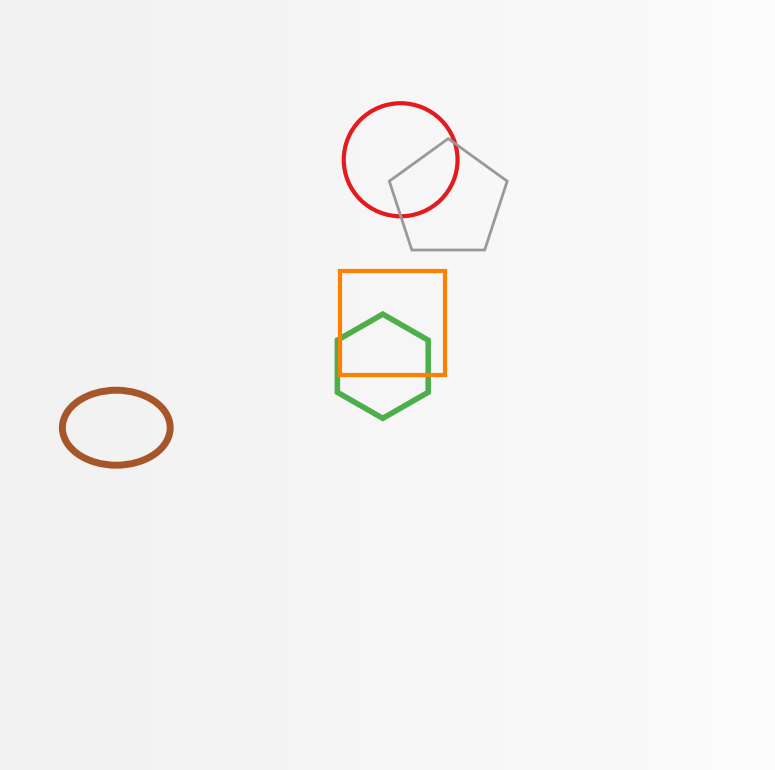[{"shape": "circle", "thickness": 1.5, "radius": 0.37, "center": [0.517, 0.793]}, {"shape": "hexagon", "thickness": 2, "radius": 0.34, "center": [0.494, 0.524]}, {"shape": "square", "thickness": 1.5, "radius": 0.34, "center": [0.506, 0.581]}, {"shape": "oval", "thickness": 2.5, "radius": 0.35, "center": [0.15, 0.445]}, {"shape": "pentagon", "thickness": 1, "radius": 0.4, "center": [0.578, 0.74]}]